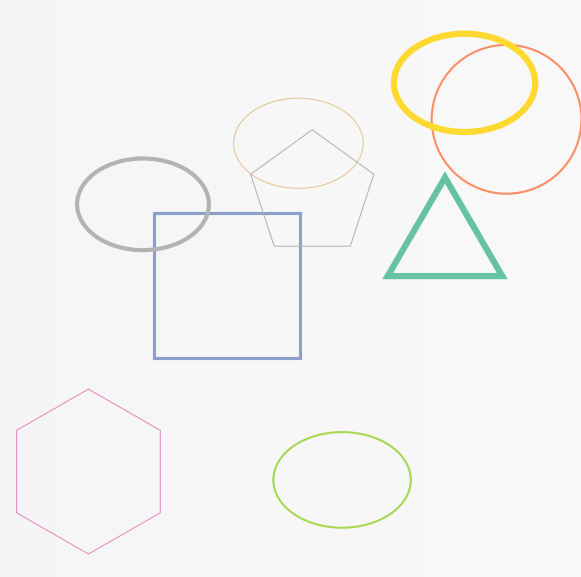[{"shape": "triangle", "thickness": 3, "radius": 0.57, "center": [0.766, 0.578]}, {"shape": "circle", "thickness": 1, "radius": 0.64, "center": [0.872, 0.793]}, {"shape": "square", "thickness": 1.5, "radius": 0.63, "center": [0.391, 0.506]}, {"shape": "hexagon", "thickness": 0.5, "radius": 0.71, "center": [0.152, 0.183]}, {"shape": "oval", "thickness": 1, "radius": 0.59, "center": [0.589, 0.168]}, {"shape": "oval", "thickness": 3, "radius": 0.61, "center": [0.799, 0.856]}, {"shape": "oval", "thickness": 0.5, "radius": 0.56, "center": [0.513, 0.751]}, {"shape": "pentagon", "thickness": 0.5, "radius": 0.56, "center": [0.537, 0.663]}, {"shape": "oval", "thickness": 2, "radius": 0.57, "center": [0.246, 0.645]}]